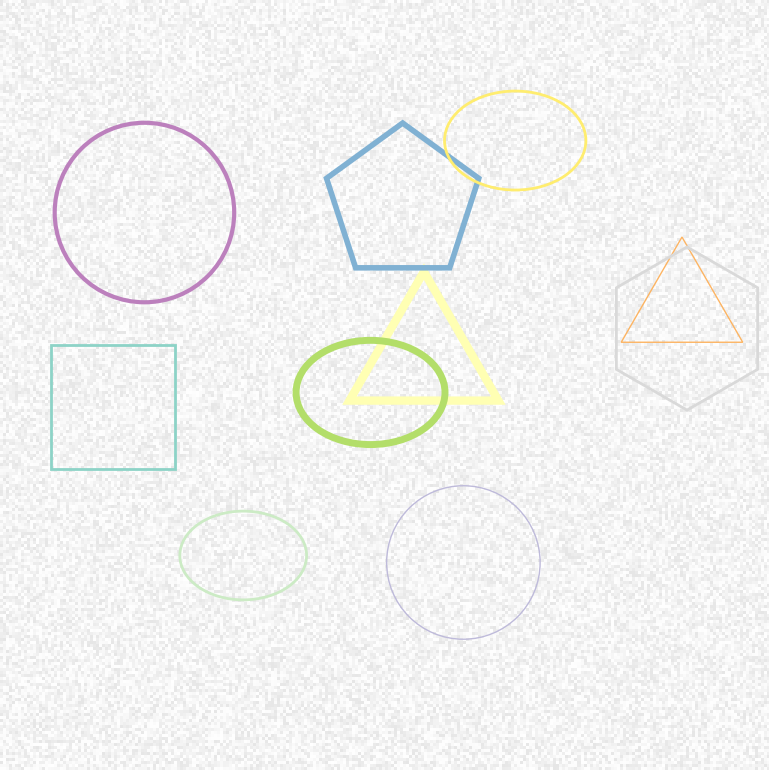[{"shape": "square", "thickness": 1, "radius": 0.4, "center": [0.147, 0.472]}, {"shape": "triangle", "thickness": 3, "radius": 0.56, "center": [0.551, 0.536]}, {"shape": "circle", "thickness": 0.5, "radius": 0.5, "center": [0.602, 0.269]}, {"shape": "pentagon", "thickness": 2, "radius": 0.52, "center": [0.523, 0.736]}, {"shape": "triangle", "thickness": 0.5, "radius": 0.46, "center": [0.886, 0.601]}, {"shape": "oval", "thickness": 2.5, "radius": 0.48, "center": [0.481, 0.49]}, {"shape": "hexagon", "thickness": 1, "radius": 0.53, "center": [0.892, 0.573]}, {"shape": "circle", "thickness": 1.5, "radius": 0.58, "center": [0.188, 0.724]}, {"shape": "oval", "thickness": 1, "radius": 0.41, "center": [0.316, 0.279]}, {"shape": "oval", "thickness": 1, "radius": 0.46, "center": [0.669, 0.817]}]